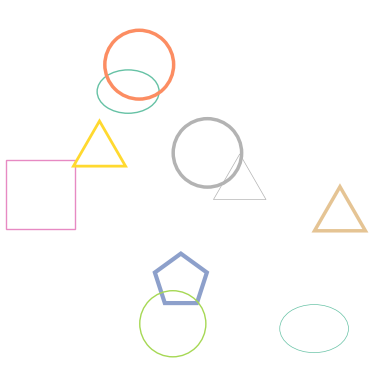[{"shape": "oval", "thickness": 0.5, "radius": 0.45, "center": [0.816, 0.146]}, {"shape": "oval", "thickness": 1, "radius": 0.4, "center": [0.333, 0.762]}, {"shape": "circle", "thickness": 2.5, "radius": 0.45, "center": [0.362, 0.832]}, {"shape": "pentagon", "thickness": 3, "radius": 0.36, "center": [0.47, 0.27]}, {"shape": "square", "thickness": 1, "radius": 0.45, "center": [0.105, 0.495]}, {"shape": "circle", "thickness": 1, "radius": 0.43, "center": [0.449, 0.159]}, {"shape": "triangle", "thickness": 2, "radius": 0.39, "center": [0.258, 0.608]}, {"shape": "triangle", "thickness": 2.5, "radius": 0.38, "center": [0.883, 0.439]}, {"shape": "circle", "thickness": 2.5, "radius": 0.44, "center": [0.539, 0.603]}, {"shape": "triangle", "thickness": 0.5, "radius": 0.39, "center": [0.623, 0.521]}]